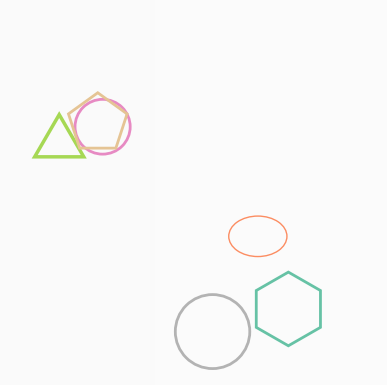[{"shape": "hexagon", "thickness": 2, "radius": 0.48, "center": [0.744, 0.198]}, {"shape": "oval", "thickness": 1, "radius": 0.38, "center": [0.665, 0.386]}, {"shape": "circle", "thickness": 2, "radius": 0.36, "center": [0.265, 0.671]}, {"shape": "triangle", "thickness": 2.5, "radius": 0.37, "center": [0.153, 0.629]}, {"shape": "pentagon", "thickness": 2, "radius": 0.4, "center": [0.252, 0.68]}, {"shape": "circle", "thickness": 2, "radius": 0.48, "center": [0.549, 0.139]}]